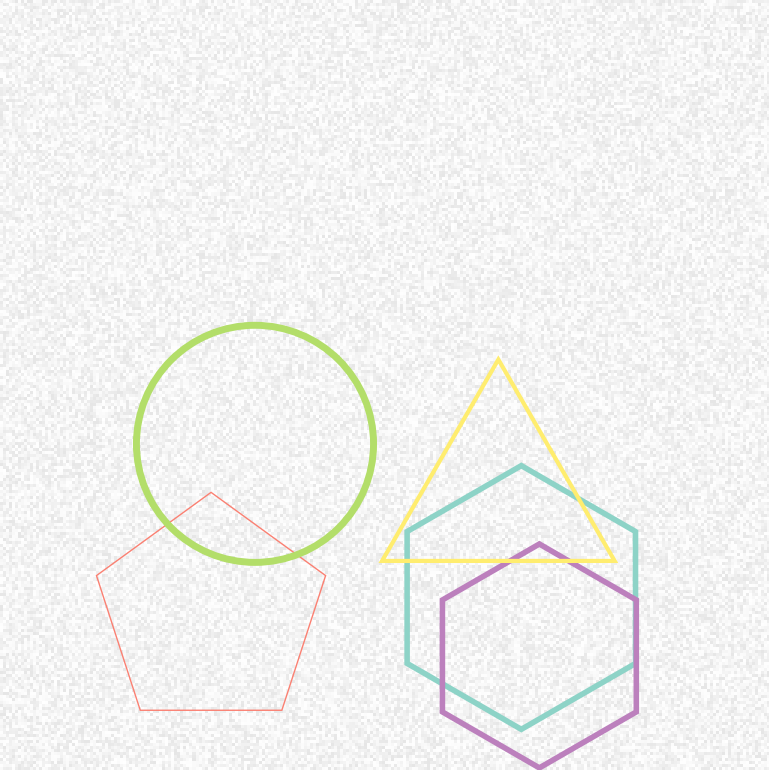[{"shape": "hexagon", "thickness": 2, "radius": 0.86, "center": [0.677, 0.224]}, {"shape": "pentagon", "thickness": 0.5, "radius": 0.78, "center": [0.274, 0.204]}, {"shape": "circle", "thickness": 2.5, "radius": 0.77, "center": [0.331, 0.424]}, {"shape": "hexagon", "thickness": 2, "radius": 0.73, "center": [0.7, 0.148]}, {"shape": "triangle", "thickness": 1.5, "radius": 0.87, "center": [0.647, 0.359]}]